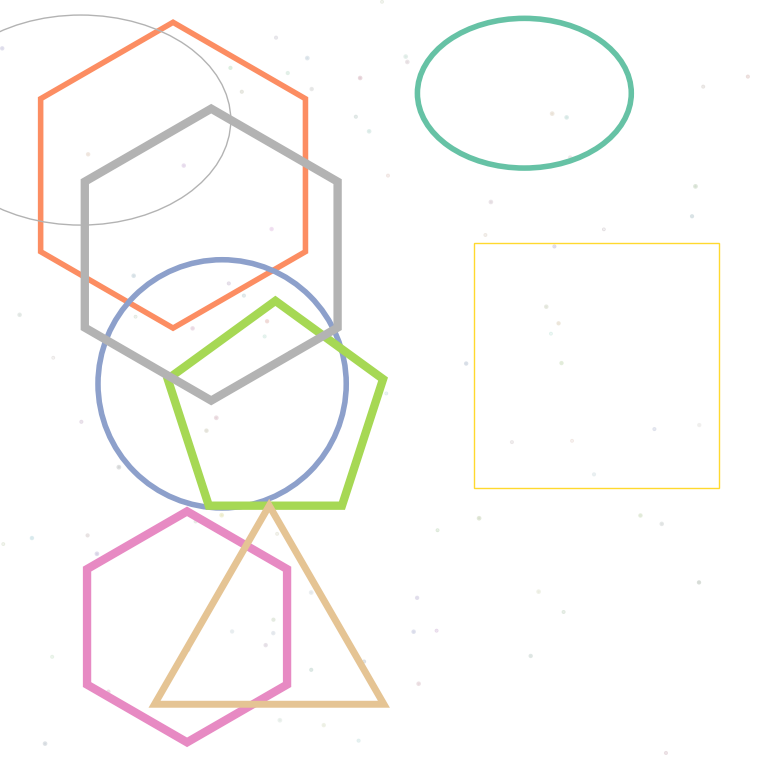[{"shape": "oval", "thickness": 2, "radius": 0.69, "center": [0.681, 0.879]}, {"shape": "hexagon", "thickness": 2, "radius": 0.99, "center": [0.225, 0.772]}, {"shape": "circle", "thickness": 2, "radius": 0.81, "center": [0.288, 0.501]}, {"shape": "hexagon", "thickness": 3, "radius": 0.75, "center": [0.243, 0.186]}, {"shape": "pentagon", "thickness": 3, "radius": 0.74, "center": [0.358, 0.462]}, {"shape": "square", "thickness": 0.5, "radius": 0.8, "center": [0.775, 0.525]}, {"shape": "triangle", "thickness": 2.5, "radius": 0.86, "center": [0.35, 0.171]}, {"shape": "oval", "thickness": 0.5, "radius": 0.97, "center": [0.105, 0.844]}, {"shape": "hexagon", "thickness": 3, "radius": 0.95, "center": [0.274, 0.669]}]